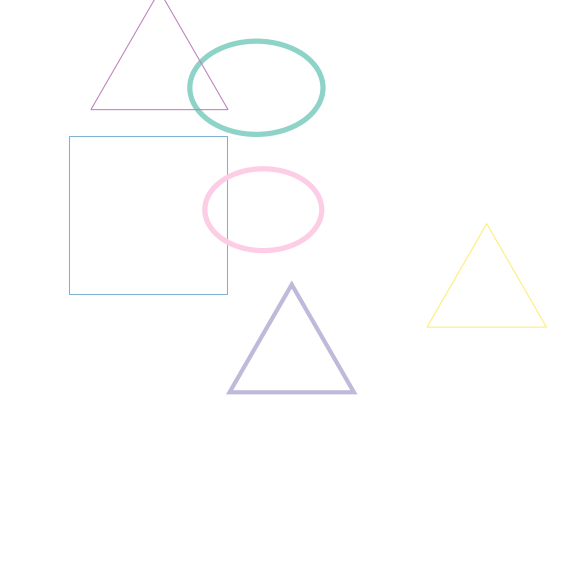[{"shape": "oval", "thickness": 2.5, "radius": 0.58, "center": [0.444, 0.847]}, {"shape": "triangle", "thickness": 2, "radius": 0.62, "center": [0.505, 0.382]}, {"shape": "square", "thickness": 0.5, "radius": 0.68, "center": [0.256, 0.627]}, {"shape": "oval", "thickness": 2.5, "radius": 0.51, "center": [0.456, 0.636]}, {"shape": "triangle", "thickness": 0.5, "radius": 0.69, "center": [0.276, 0.878]}, {"shape": "triangle", "thickness": 0.5, "radius": 0.6, "center": [0.843, 0.492]}]